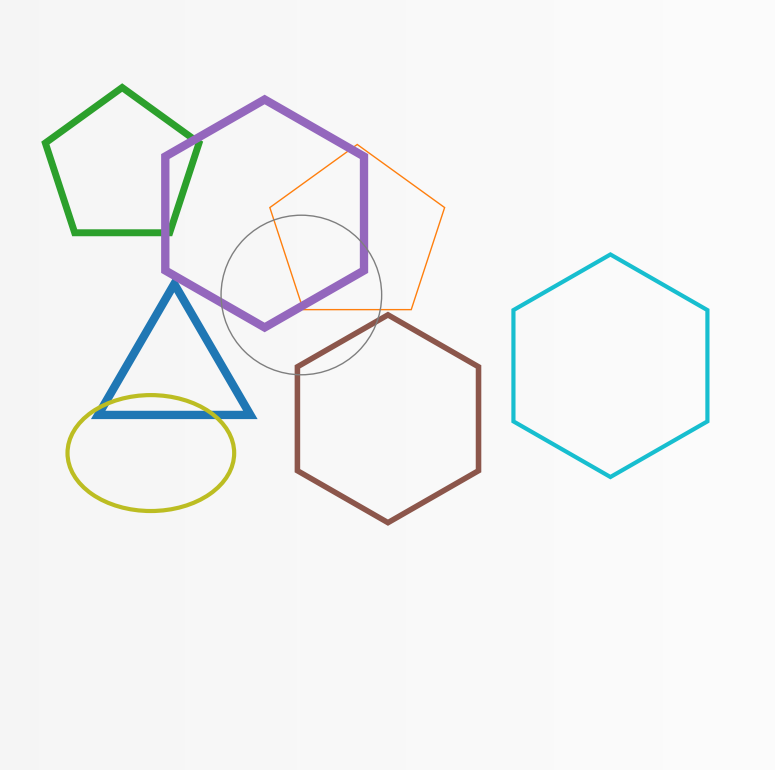[{"shape": "triangle", "thickness": 3, "radius": 0.57, "center": [0.225, 0.518]}, {"shape": "pentagon", "thickness": 0.5, "radius": 0.59, "center": [0.461, 0.694]}, {"shape": "pentagon", "thickness": 2.5, "radius": 0.52, "center": [0.158, 0.782]}, {"shape": "hexagon", "thickness": 3, "radius": 0.74, "center": [0.341, 0.723]}, {"shape": "hexagon", "thickness": 2, "radius": 0.67, "center": [0.501, 0.456]}, {"shape": "circle", "thickness": 0.5, "radius": 0.52, "center": [0.389, 0.617]}, {"shape": "oval", "thickness": 1.5, "radius": 0.54, "center": [0.195, 0.412]}, {"shape": "hexagon", "thickness": 1.5, "radius": 0.72, "center": [0.788, 0.525]}]